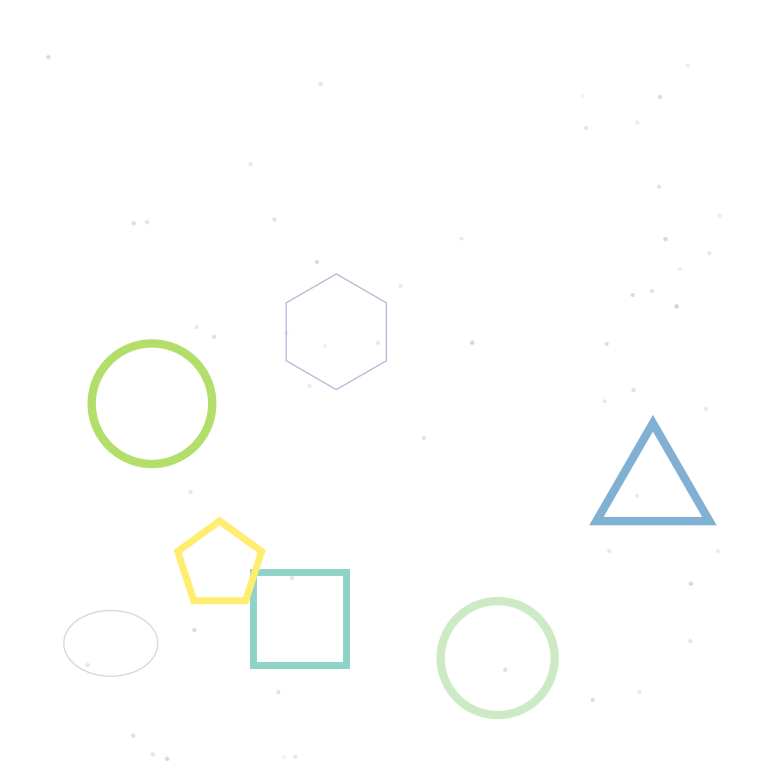[{"shape": "square", "thickness": 2.5, "radius": 0.3, "center": [0.389, 0.197]}, {"shape": "hexagon", "thickness": 0.5, "radius": 0.38, "center": [0.437, 0.569]}, {"shape": "triangle", "thickness": 3, "radius": 0.42, "center": [0.848, 0.366]}, {"shape": "circle", "thickness": 3, "radius": 0.39, "center": [0.197, 0.476]}, {"shape": "oval", "thickness": 0.5, "radius": 0.31, "center": [0.144, 0.164]}, {"shape": "circle", "thickness": 3, "radius": 0.37, "center": [0.646, 0.145]}, {"shape": "pentagon", "thickness": 2.5, "radius": 0.29, "center": [0.285, 0.266]}]